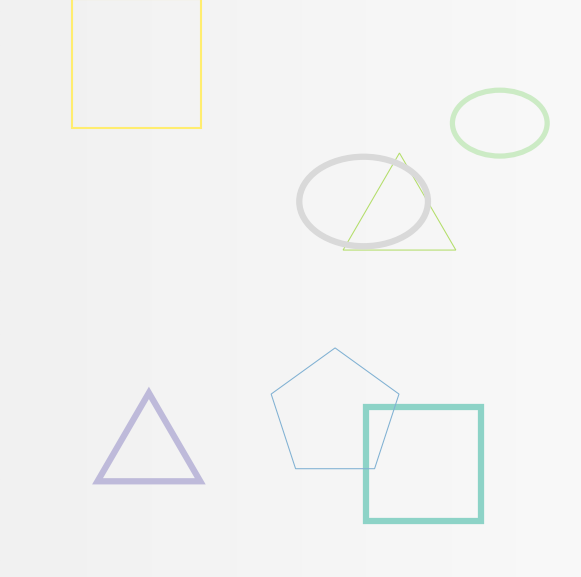[{"shape": "square", "thickness": 3, "radius": 0.49, "center": [0.729, 0.195]}, {"shape": "triangle", "thickness": 3, "radius": 0.51, "center": [0.256, 0.217]}, {"shape": "pentagon", "thickness": 0.5, "radius": 0.58, "center": [0.576, 0.281]}, {"shape": "triangle", "thickness": 0.5, "radius": 0.56, "center": [0.687, 0.622]}, {"shape": "oval", "thickness": 3, "radius": 0.55, "center": [0.626, 0.65]}, {"shape": "oval", "thickness": 2.5, "radius": 0.41, "center": [0.86, 0.786]}, {"shape": "square", "thickness": 1, "radius": 0.56, "center": [0.235, 0.889]}]